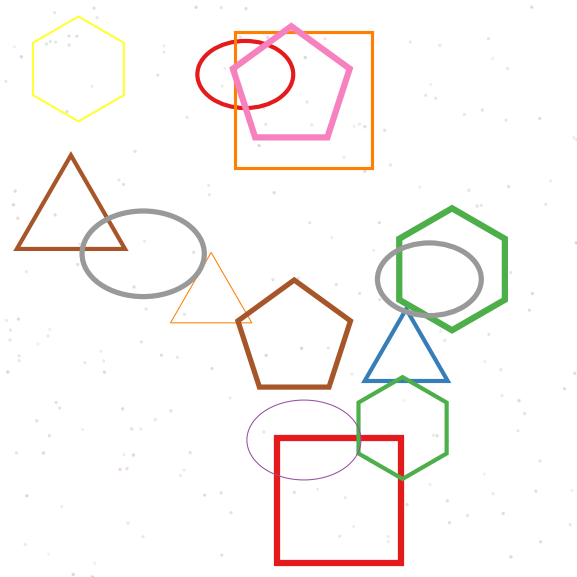[{"shape": "oval", "thickness": 2, "radius": 0.42, "center": [0.425, 0.87]}, {"shape": "square", "thickness": 3, "radius": 0.54, "center": [0.587, 0.132]}, {"shape": "triangle", "thickness": 2, "radius": 0.42, "center": [0.703, 0.381]}, {"shape": "hexagon", "thickness": 3, "radius": 0.53, "center": [0.783, 0.533]}, {"shape": "hexagon", "thickness": 2, "radius": 0.44, "center": [0.697, 0.258]}, {"shape": "oval", "thickness": 0.5, "radius": 0.49, "center": [0.526, 0.237]}, {"shape": "square", "thickness": 1.5, "radius": 0.59, "center": [0.526, 0.826]}, {"shape": "triangle", "thickness": 0.5, "radius": 0.41, "center": [0.366, 0.481]}, {"shape": "hexagon", "thickness": 1, "radius": 0.45, "center": [0.136, 0.88]}, {"shape": "triangle", "thickness": 2, "radius": 0.54, "center": [0.123, 0.622]}, {"shape": "pentagon", "thickness": 2.5, "radius": 0.51, "center": [0.509, 0.412]}, {"shape": "pentagon", "thickness": 3, "radius": 0.53, "center": [0.504, 0.847]}, {"shape": "oval", "thickness": 2.5, "radius": 0.53, "center": [0.248, 0.56]}, {"shape": "oval", "thickness": 2.5, "radius": 0.45, "center": [0.744, 0.516]}]